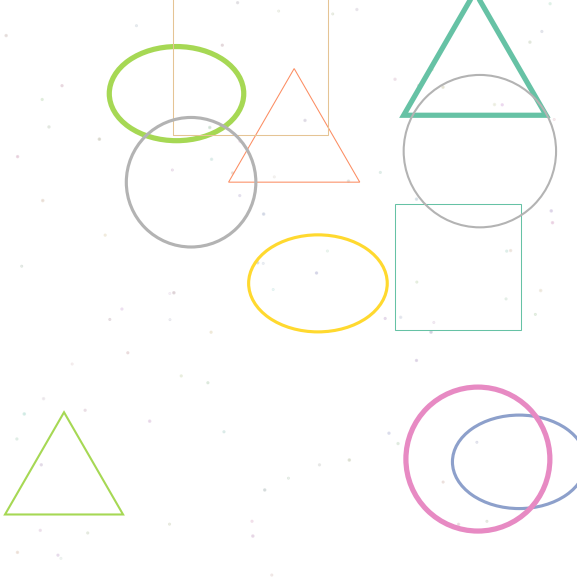[{"shape": "square", "thickness": 0.5, "radius": 0.54, "center": [0.792, 0.536]}, {"shape": "triangle", "thickness": 2.5, "radius": 0.71, "center": [0.822, 0.871]}, {"shape": "triangle", "thickness": 0.5, "radius": 0.66, "center": [0.509, 0.749]}, {"shape": "oval", "thickness": 1.5, "radius": 0.58, "center": [0.899, 0.199]}, {"shape": "circle", "thickness": 2.5, "radius": 0.62, "center": [0.828, 0.204]}, {"shape": "oval", "thickness": 2.5, "radius": 0.58, "center": [0.306, 0.837]}, {"shape": "triangle", "thickness": 1, "radius": 0.59, "center": [0.111, 0.167]}, {"shape": "oval", "thickness": 1.5, "radius": 0.6, "center": [0.551, 0.508]}, {"shape": "square", "thickness": 0.5, "radius": 0.67, "center": [0.434, 0.9]}, {"shape": "circle", "thickness": 1, "radius": 0.66, "center": [0.831, 0.737]}, {"shape": "circle", "thickness": 1.5, "radius": 0.56, "center": [0.331, 0.684]}]